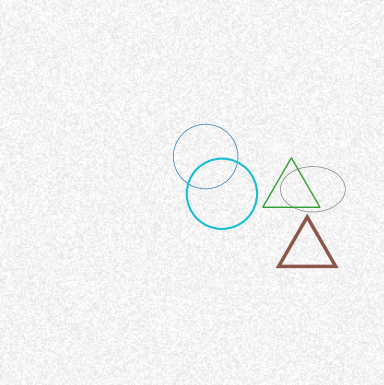[{"shape": "circle", "thickness": 0.5, "radius": 0.42, "center": [0.534, 0.593]}, {"shape": "triangle", "thickness": 1, "radius": 0.43, "center": [0.757, 0.504]}, {"shape": "triangle", "thickness": 2.5, "radius": 0.43, "center": [0.798, 0.351]}, {"shape": "oval", "thickness": 0.5, "radius": 0.42, "center": [0.813, 0.508]}, {"shape": "circle", "thickness": 1.5, "radius": 0.46, "center": [0.576, 0.497]}]